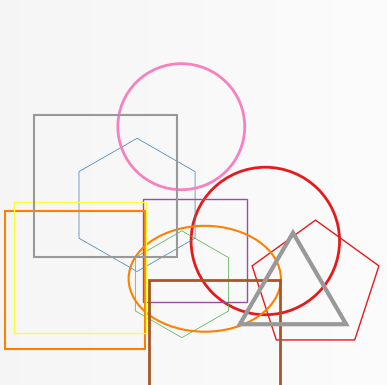[{"shape": "circle", "thickness": 2, "radius": 0.96, "center": [0.685, 0.374]}, {"shape": "pentagon", "thickness": 1, "radius": 0.86, "center": [0.814, 0.256]}, {"shape": "hexagon", "thickness": 0.5, "radius": 0.86, "center": [0.354, 0.468]}, {"shape": "hexagon", "thickness": 0.5, "radius": 0.69, "center": [0.469, 0.262]}, {"shape": "square", "thickness": 1, "radius": 0.67, "center": [0.504, 0.349]}, {"shape": "square", "thickness": 1.5, "radius": 0.9, "center": [0.194, 0.273]}, {"shape": "oval", "thickness": 1.5, "radius": 0.98, "center": [0.528, 0.276]}, {"shape": "square", "thickness": 1, "radius": 0.85, "center": [0.207, 0.305]}, {"shape": "square", "thickness": 2, "radius": 0.84, "center": [0.553, 0.103]}, {"shape": "circle", "thickness": 2, "radius": 0.82, "center": [0.468, 0.671]}, {"shape": "triangle", "thickness": 3, "radius": 0.79, "center": [0.756, 0.237]}, {"shape": "square", "thickness": 1.5, "radius": 0.92, "center": [0.271, 0.517]}]